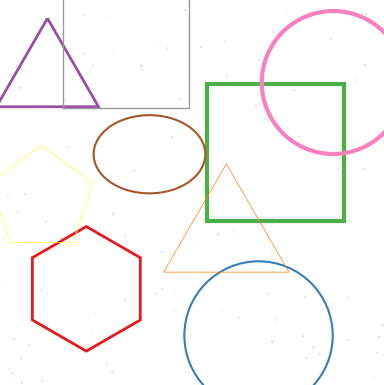[{"shape": "hexagon", "thickness": 2, "radius": 0.81, "center": [0.224, 0.25]}, {"shape": "circle", "thickness": 1.5, "radius": 0.96, "center": [0.672, 0.129]}, {"shape": "square", "thickness": 3, "radius": 0.89, "center": [0.716, 0.604]}, {"shape": "triangle", "thickness": 2, "radius": 0.77, "center": [0.123, 0.799]}, {"shape": "triangle", "thickness": 0.5, "radius": 0.94, "center": [0.588, 0.387]}, {"shape": "pentagon", "thickness": 0.5, "radius": 0.7, "center": [0.108, 0.483]}, {"shape": "oval", "thickness": 1.5, "radius": 0.73, "center": [0.388, 0.599]}, {"shape": "circle", "thickness": 3, "radius": 0.93, "center": [0.866, 0.786]}, {"shape": "square", "thickness": 1, "radius": 0.82, "center": [0.328, 0.884]}]